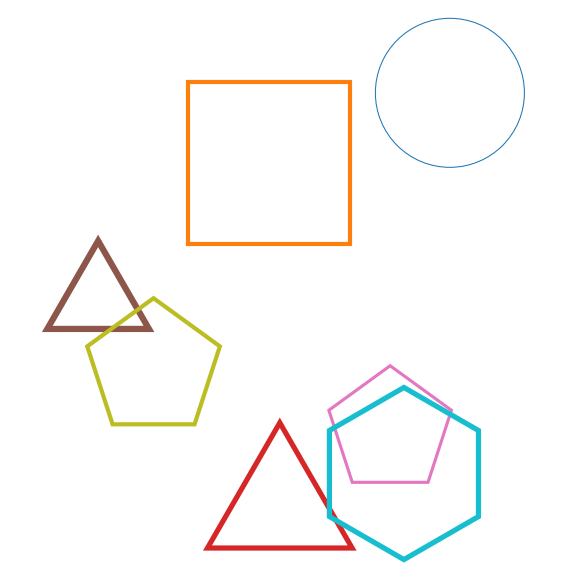[{"shape": "circle", "thickness": 0.5, "radius": 0.65, "center": [0.779, 0.838]}, {"shape": "square", "thickness": 2, "radius": 0.7, "center": [0.465, 0.716]}, {"shape": "triangle", "thickness": 2.5, "radius": 0.72, "center": [0.484, 0.122]}, {"shape": "triangle", "thickness": 3, "radius": 0.51, "center": [0.17, 0.48]}, {"shape": "pentagon", "thickness": 1.5, "radius": 0.56, "center": [0.676, 0.254]}, {"shape": "pentagon", "thickness": 2, "radius": 0.6, "center": [0.266, 0.362]}, {"shape": "hexagon", "thickness": 2.5, "radius": 0.75, "center": [0.699, 0.179]}]